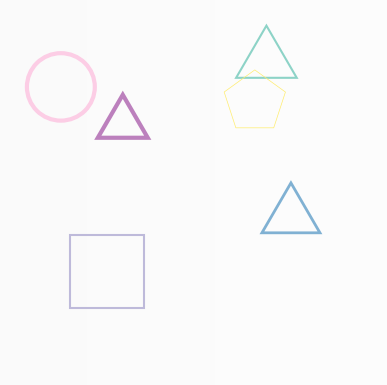[{"shape": "triangle", "thickness": 1.5, "radius": 0.45, "center": [0.688, 0.843]}, {"shape": "square", "thickness": 1.5, "radius": 0.48, "center": [0.277, 0.294]}, {"shape": "triangle", "thickness": 2, "radius": 0.43, "center": [0.751, 0.439]}, {"shape": "circle", "thickness": 3, "radius": 0.44, "center": [0.157, 0.774]}, {"shape": "triangle", "thickness": 3, "radius": 0.37, "center": [0.317, 0.679]}, {"shape": "pentagon", "thickness": 0.5, "radius": 0.42, "center": [0.658, 0.735]}]